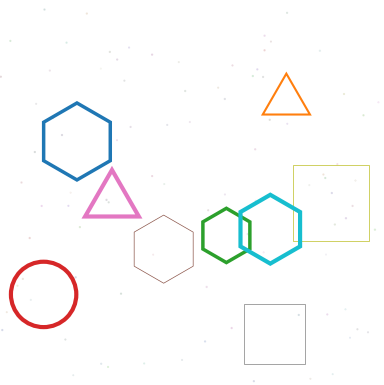[{"shape": "hexagon", "thickness": 2.5, "radius": 0.5, "center": [0.2, 0.633]}, {"shape": "triangle", "thickness": 1.5, "radius": 0.35, "center": [0.744, 0.738]}, {"shape": "hexagon", "thickness": 2.5, "radius": 0.35, "center": [0.588, 0.388]}, {"shape": "circle", "thickness": 3, "radius": 0.42, "center": [0.113, 0.235]}, {"shape": "hexagon", "thickness": 0.5, "radius": 0.44, "center": [0.425, 0.353]}, {"shape": "triangle", "thickness": 3, "radius": 0.4, "center": [0.291, 0.478]}, {"shape": "square", "thickness": 0.5, "radius": 0.39, "center": [0.712, 0.133]}, {"shape": "square", "thickness": 0.5, "radius": 0.5, "center": [0.86, 0.472]}, {"shape": "hexagon", "thickness": 3, "radius": 0.45, "center": [0.702, 0.405]}]